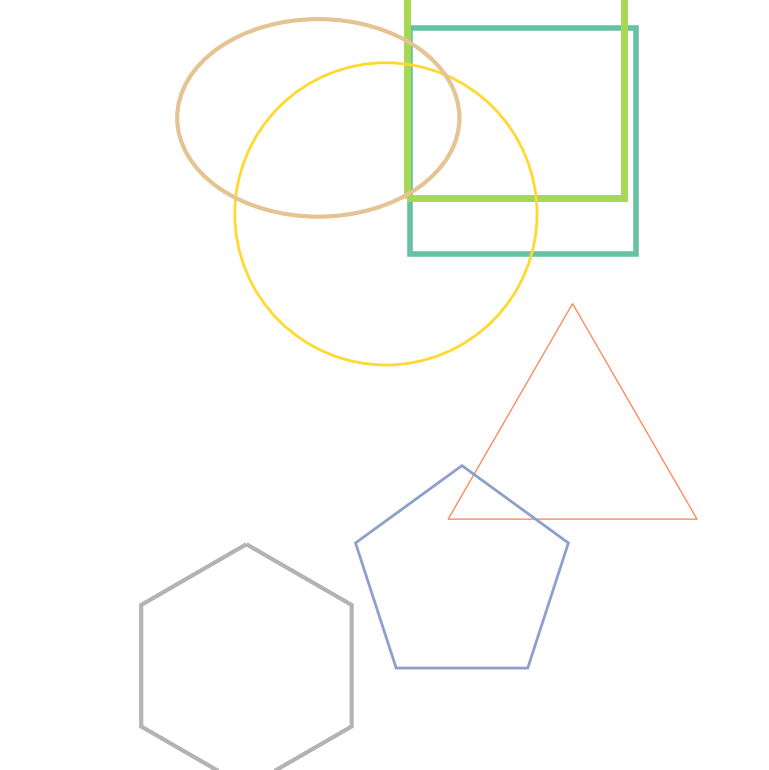[{"shape": "square", "thickness": 2, "radius": 0.73, "center": [0.679, 0.817]}, {"shape": "triangle", "thickness": 0.5, "radius": 0.93, "center": [0.744, 0.419]}, {"shape": "pentagon", "thickness": 1, "radius": 0.73, "center": [0.6, 0.25]}, {"shape": "square", "thickness": 2.5, "radius": 0.71, "center": [0.67, 0.884]}, {"shape": "circle", "thickness": 1, "radius": 0.98, "center": [0.501, 0.722]}, {"shape": "oval", "thickness": 1.5, "radius": 0.92, "center": [0.413, 0.847]}, {"shape": "hexagon", "thickness": 1.5, "radius": 0.79, "center": [0.32, 0.135]}]